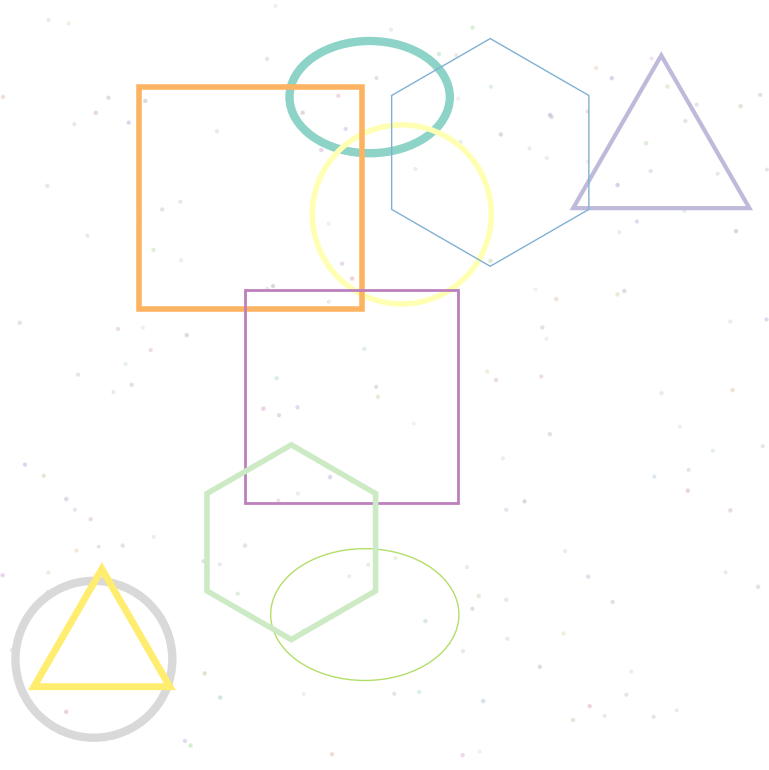[{"shape": "oval", "thickness": 3, "radius": 0.52, "center": [0.48, 0.874]}, {"shape": "circle", "thickness": 2, "radius": 0.58, "center": [0.522, 0.722]}, {"shape": "triangle", "thickness": 1.5, "radius": 0.66, "center": [0.859, 0.796]}, {"shape": "hexagon", "thickness": 0.5, "radius": 0.74, "center": [0.637, 0.802]}, {"shape": "square", "thickness": 2, "radius": 0.72, "center": [0.325, 0.743]}, {"shape": "oval", "thickness": 0.5, "radius": 0.61, "center": [0.474, 0.202]}, {"shape": "circle", "thickness": 3, "radius": 0.51, "center": [0.122, 0.144]}, {"shape": "square", "thickness": 1, "radius": 0.69, "center": [0.456, 0.485]}, {"shape": "hexagon", "thickness": 2, "radius": 0.63, "center": [0.378, 0.296]}, {"shape": "triangle", "thickness": 2.5, "radius": 0.51, "center": [0.132, 0.159]}]